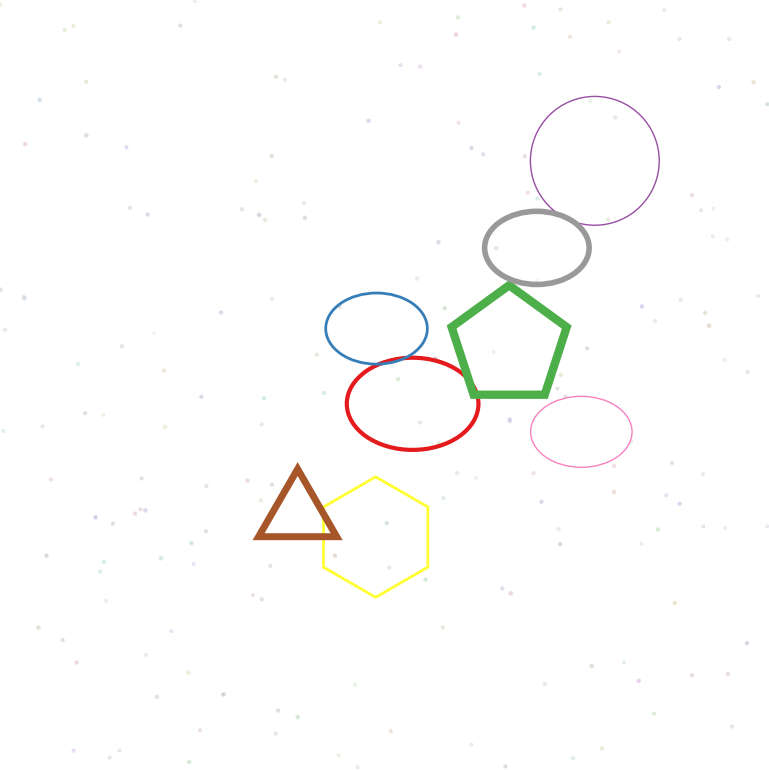[{"shape": "oval", "thickness": 1.5, "radius": 0.43, "center": [0.536, 0.476]}, {"shape": "oval", "thickness": 1, "radius": 0.33, "center": [0.489, 0.573]}, {"shape": "pentagon", "thickness": 3, "radius": 0.39, "center": [0.661, 0.551]}, {"shape": "circle", "thickness": 0.5, "radius": 0.42, "center": [0.772, 0.791]}, {"shape": "hexagon", "thickness": 1, "radius": 0.39, "center": [0.488, 0.302]}, {"shape": "triangle", "thickness": 2.5, "radius": 0.29, "center": [0.387, 0.332]}, {"shape": "oval", "thickness": 0.5, "radius": 0.33, "center": [0.755, 0.439]}, {"shape": "oval", "thickness": 2, "radius": 0.34, "center": [0.697, 0.678]}]